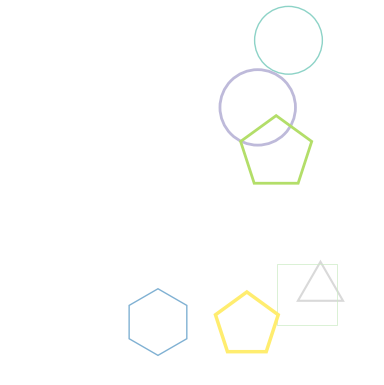[{"shape": "circle", "thickness": 1, "radius": 0.44, "center": [0.749, 0.895]}, {"shape": "circle", "thickness": 2, "radius": 0.49, "center": [0.669, 0.721]}, {"shape": "hexagon", "thickness": 1, "radius": 0.43, "center": [0.41, 0.163]}, {"shape": "pentagon", "thickness": 2, "radius": 0.49, "center": [0.717, 0.603]}, {"shape": "triangle", "thickness": 1.5, "radius": 0.34, "center": [0.832, 0.253]}, {"shape": "square", "thickness": 0.5, "radius": 0.39, "center": [0.798, 0.234]}, {"shape": "pentagon", "thickness": 2.5, "radius": 0.43, "center": [0.641, 0.156]}]